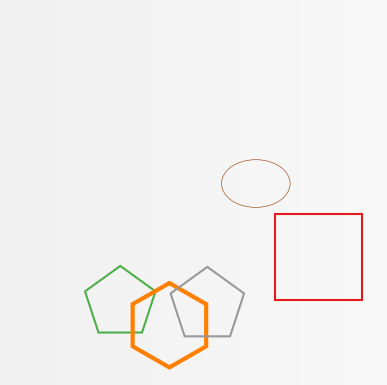[{"shape": "square", "thickness": 1.5, "radius": 0.56, "center": [0.822, 0.333]}, {"shape": "pentagon", "thickness": 1.5, "radius": 0.48, "center": [0.31, 0.214]}, {"shape": "hexagon", "thickness": 3, "radius": 0.55, "center": [0.437, 0.155]}, {"shape": "oval", "thickness": 0.5, "radius": 0.44, "center": [0.66, 0.523]}, {"shape": "pentagon", "thickness": 1.5, "radius": 0.5, "center": [0.535, 0.207]}]